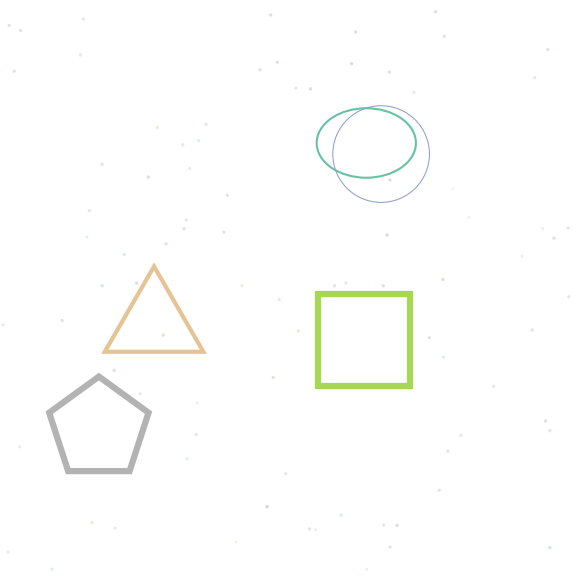[{"shape": "oval", "thickness": 1, "radius": 0.43, "center": [0.634, 0.752]}, {"shape": "circle", "thickness": 0.5, "radius": 0.42, "center": [0.66, 0.732]}, {"shape": "square", "thickness": 3, "radius": 0.4, "center": [0.63, 0.411]}, {"shape": "triangle", "thickness": 2, "radius": 0.49, "center": [0.267, 0.439]}, {"shape": "pentagon", "thickness": 3, "radius": 0.45, "center": [0.171, 0.257]}]